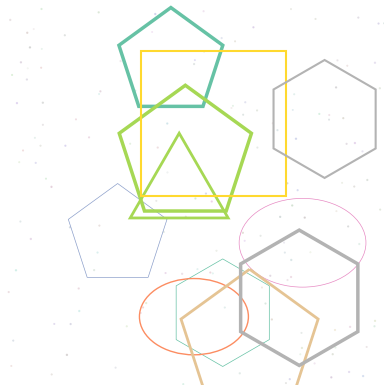[{"shape": "pentagon", "thickness": 2.5, "radius": 0.71, "center": [0.444, 0.838]}, {"shape": "hexagon", "thickness": 0.5, "radius": 0.7, "center": [0.579, 0.188]}, {"shape": "oval", "thickness": 1, "radius": 0.71, "center": [0.504, 0.177]}, {"shape": "pentagon", "thickness": 0.5, "radius": 0.67, "center": [0.306, 0.389]}, {"shape": "oval", "thickness": 0.5, "radius": 0.82, "center": [0.786, 0.369]}, {"shape": "triangle", "thickness": 2, "radius": 0.73, "center": [0.465, 0.507]}, {"shape": "pentagon", "thickness": 2.5, "radius": 0.9, "center": [0.481, 0.598]}, {"shape": "square", "thickness": 1.5, "radius": 0.94, "center": [0.555, 0.679]}, {"shape": "pentagon", "thickness": 2, "radius": 0.94, "center": [0.648, 0.113]}, {"shape": "hexagon", "thickness": 2.5, "radius": 0.88, "center": [0.777, 0.227]}, {"shape": "hexagon", "thickness": 1.5, "radius": 0.77, "center": [0.843, 0.691]}]